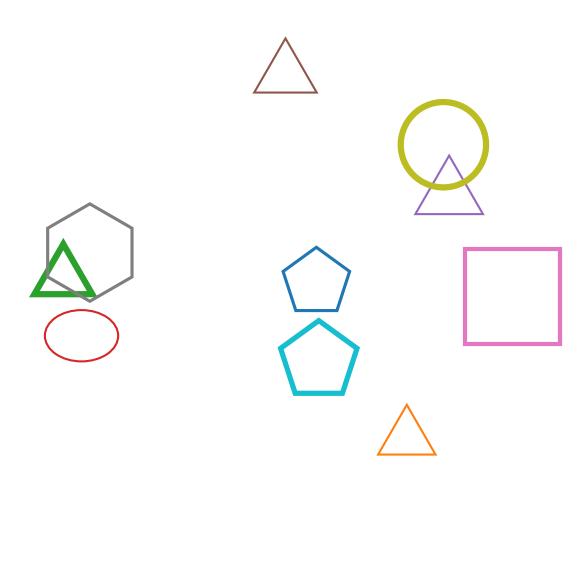[{"shape": "pentagon", "thickness": 1.5, "radius": 0.3, "center": [0.548, 0.51]}, {"shape": "triangle", "thickness": 1, "radius": 0.29, "center": [0.704, 0.241]}, {"shape": "triangle", "thickness": 3, "radius": 0.29, "center": [0.11, 0.519]}, {"shape": "oval", "thickness": 1, "radius": 0.32, "center": [0.141, 0.418]}, {"shape": "triangle", "thickness": 1, "radius": 0.34, "center": [0.778, 0.662]}, {"shape": "triangle", "thickness": 1, "radius": 0.31, "center": [0.494, 0.87]}, {"shape": "square", "thickness": 2, "radius": 0.41, "center": [0.888, 0.486]}, {"shape": "hexagon", "thickness": 1.5, "radius": 0.42, "center": [0.156, 0.562]}, {"shape": "circle", "thickness": 3, "radius": 0.37, "center": [0.768, 0.749]}, {"shape": "pentagon", "thickness": 2.5, "radius": 0.35, "center": [0.552, 0.374]}]